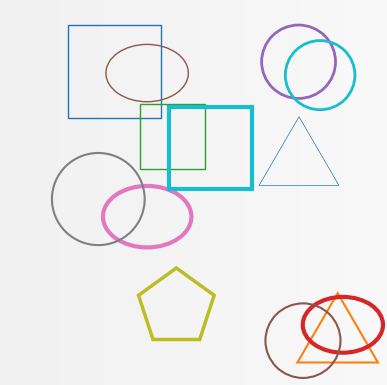[{"shape": "triangle", "thickness": 0.5, "radius": 0.6, "center": [0.772, 0.578]}, {"shape": "square", "thickness": 1, "radius": 0.6, "center": [0.296, 0.814]}, {"shape": "triangle", "thickness": 1.5, "radius": 0.6, "center": [0.871, 0.118]}, {"shape": "square", "thickness": 1, "radius": 0.42, "center": [0.445, 0.645]}, {"shape": "oval", "thickness": 3, "radius": 0.52, "center": [0.885, 0.156]}, {"shape": "circle", "thickness": 2, "radius": 0.48, "center": [0.771, 0.84]}, {"shape": "oval", "thickness": 1, "radius": 0.53, "center": [0.38, 0.81]}, {"shape": "circle", "thickness": 1.5, "radius": 0.48, "center": [0.782, 0.115]}, {"shape": "oval", "thickness": 3, "radius": 0.57, "center": [0.38, 0.437]}, {"shape": "circle", "thickness": 1.5, "radius": 0.6, "center": [0.254, 0.483]}, {"shape": "pentagon", "thickness": 2.5, "radius": 0.51, "center": [0.455, 0.201]}, {"shape": "square", "thickness": 3, "radius": 0.53, "center": [0.543, 0.615]}, {"shape": "circle", "thickness": 2, "radius": 0.45, "center": [0.826, 0.805]}]